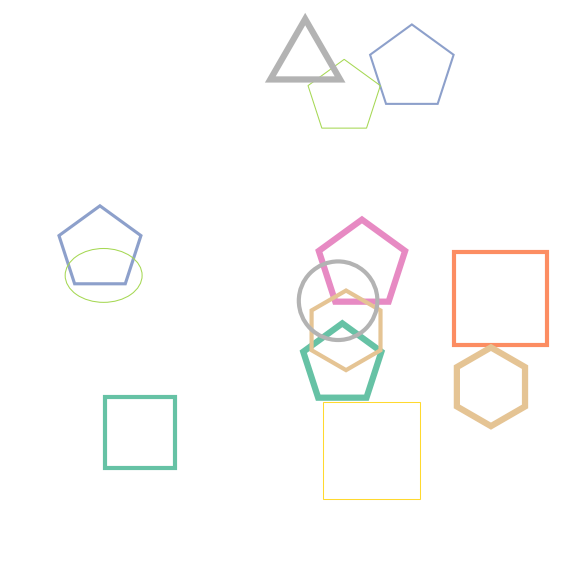[{"shape": "pentagon", "thickness": 3, "radius": 0.36, "center": [0.593, 0.368]}, {"shape": "square", "thickness": 2, "radius": 0.31, "center": [0.243, 0.25]}, {"shape": "square", "thickness": 2, "radius": 0.4, "center": [0.867, 0.483]}, {"shape": "pentagon", "thickness": 1.5, "radius": 0.37, "center": [0.173, 0.568]}, {"shape": "pentagon", "thickness": 1, "radius": 0.38, "center": [0.713, 0.881]}, {"shape": "pentagon", "thickness": 3, "radius": 0.39, "center": [0.627, 0.54]}, {"shape": "pentagon", "thickness": 0.5, "radius": 0.33, "center": [0.596, 0.831]}, {"shape": "oval", "thickness": 0.5, "radius": 0.33, "center": [0.179, 0.522]}, {"shape": "square", "thickness": 0.5, "radius": 0.42, "center": [0.643, 0.219]}, {"shape": "hexagon", "thickness": 2, "radius": 0.34, "center": [0.599, 0.427]}, {"shape": "hexagon", "thickness": 3, "radius": 0.34, "center": [0.85, 0.329]}, {"shape": "circle", "thickness": 2, "radius": 0.34, "center": [0.585, 0.478]}, {"shape": "triangle", "thickness": 3, "radius": 0.35, "center": [0.528, 0.896]}]